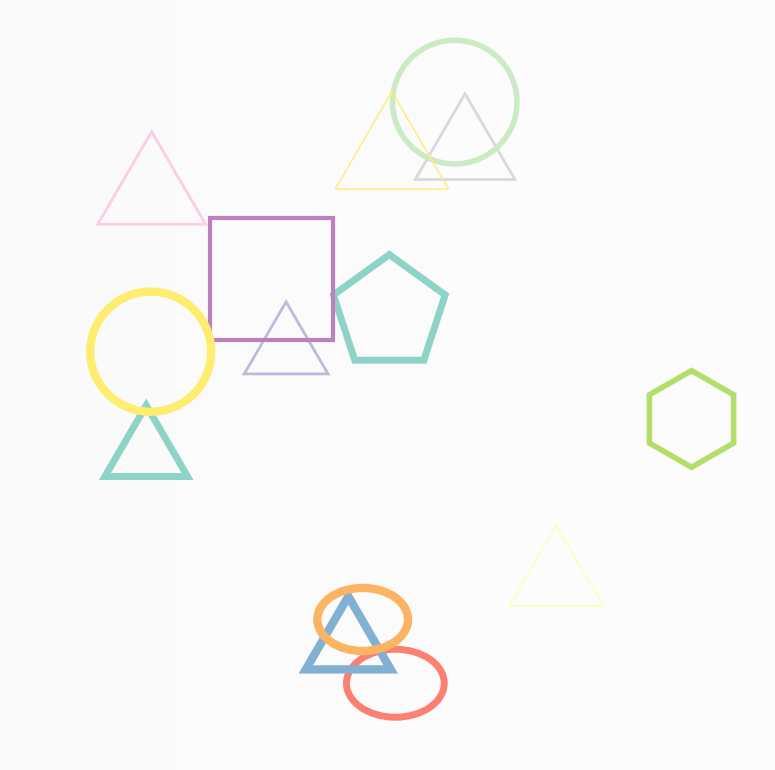[{"shape": "triangle", "thickness": 2.5, "radius": 0.31, "center": [0.189, 0.412]}, {"shape": "pentagon", "thickness": 2.5, "radius": 0.38, "center": [0.502, 0.594]}, {"shape": "triangle", "thickness": 0.5, "radius": 0.35, "center": [0.718, 0.248]}, {"shape": "triangle", "thickness": 1, "radius": 0.31, "center": [0.369, 0.546]}, {"shape": "oval", "thickness": 2.5, "radius": 0.32, "center": [0.51, 0.113]}, {"shape": "triangle", "thickness": 3, "radius": 0.32, "center": [0.449, 0.162]}, {"shape": "oval", "thickness": 3, "radius": 0.29, "center": [0.468, 0.196]}, {"shape": "hexagon", "thickness": 2, "radius": 0.31, "center": [0.892, 0.456]}, {"shape": "triangle", "thickness": 1, "radius": 0.4, "center": [0.196, 0.749]}, {"shape": "triangle", "thickness": 1, "radius": 0.37, "center": [0.6, 0.804]}, {"shape": "square", "thickness": 1.5, "radius": 0.39, "center": [0.35, 0.638]}, {"shape": "circle", "thickness": 2, "radius": 0.4, "center": [0.587, 0.867]}, {"shape": "triangle", "thickness": 0.5, "radius": 0.42, "center": [0.506, 0.797]}, {"shape": "circle", "thickness": 3, "radius": 0.39, "center": [0.194, 0.543]}]